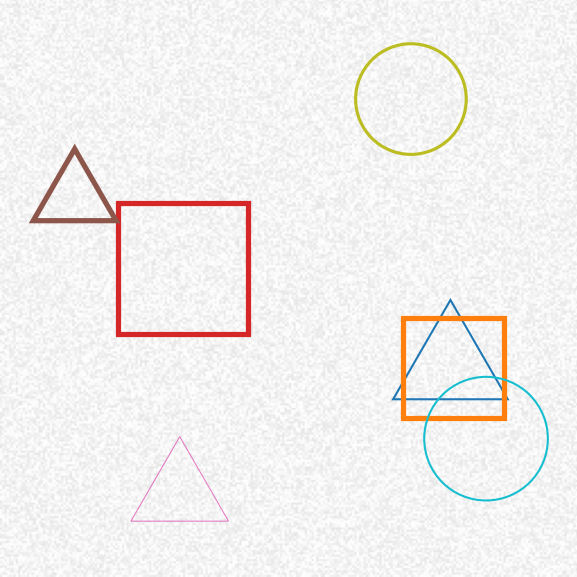[{"shape": "triangle", "thickness": 1, "radius": 0.57, "center": [0.78, 0.365]}, {"shape": "square", "thickness": 2.5, "radius": 0.43, "center": [0.785, 0.362]}, {"shape": "square", "thickness": 2.5, "radius": 0.56, "center": [0.316, 0.534]}, {"shape": "triangle", "thickness": 2.5, "radius": 0.41, "center": [0.129, 0.658]}, {"shape": "triangle", "thickness": 0.5, "radius": 0.49, "center": [0.311, 0.145]}, {"shape": "circle", "thickness": 1.5, "radius": 0.48, "center": [0.712, 0.828]}, {"shape": "circle", "thickness": 1, "radius": 0.54, "center": [0.842, 0.24]}]